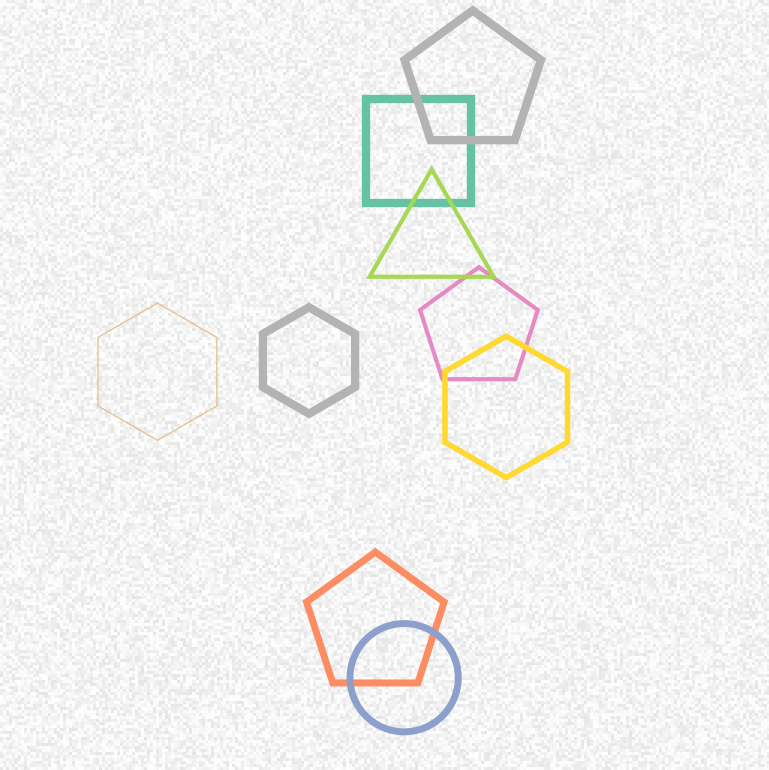[{"shape": "square", "thickness": 3, "radius": 0.34, "center": [0.543, 0.804]}, {"shape": "pentagon", "thickness": 2.5, "radius": 0.47, "center": [0.487, 0.189]}, {"shape": "circle", "thickness": 2.5, "radius": 0.35, "center": [0.525, 0.12]}, {"shape": "pentagon", "thickness": 1.5, "radius": 0.4, "center": [0.622, 0.573]}, {"shape": "triangle", "thickness": 1.5, "radius": 0.47, "center": [0.561, 0.687]}, {"shape": "hexagon", "thickness": 2, "radius": 0.46, "center": [0.657, 0.472]}, {"shape": "hexagon", "thickness": 0.5, "radius": 0.45, "center": [0.204, 0.517]}, {"shape": "hexagon", "thickness": 3, "radius": 0.35, "center": [0.401, 0.532]}, {"shape": "pentagon", "thickness": 3, "radius": 0.47, "center": [0.614, 0.893]}]